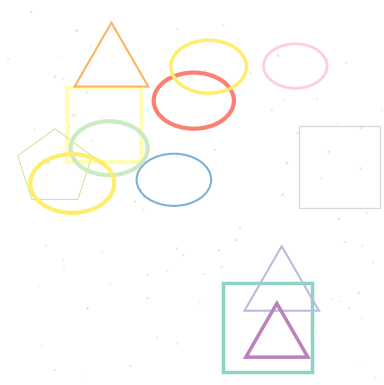[{"shape": "square", "thickness": 2.5, "radius": 0.58, "center": [0.694, 0.15]}, {"shape": "square", "thickness": 3, "radius": 0.48, "center": [0.27, 0.677]}, {"shape": "triangle", "thickness": 1.5, "radius": 0.56, "center": [0.732, 0.249]}, {"shape": "oval", "thickness": 3, "radius": 0.52, "center": [0.503, 0.739]}, {"shape": "oval", "thickness": 1.5, "radius": 0.48, "center": [0.452, 0.533]}, {"shape": "triangle", "thickness": 1.5, "radius": 0.55, "center": [0.289, 0.83]}, {"shape": "pentagon", "thickness": 0.5, "radius": 0.51, "center": [0.143, 0.564]}, {"shape": "oval", "thickness": 2, "radius": 0.41, "center": [0.767, 0.828]}, {"shape": "square", "thickness": 1, "radius": 0.53, "center": [0.882, 0.566]}, {"shape": "triangle", "thickness": 2.5, "radius": 0.46, "center": [0.719, 0.119]}, {"shape": "oval", "thickness": 3, "radius": 0.5, "center": [0.284, 0.615]}, {"shape": "oval", "thickness": 2.5, "radius": 0.49, "center": [0.542, 0.827]}, {"shape": "oval", "thickness": 3, "radius": 0.54, "center": [0.188, 0.523]}]